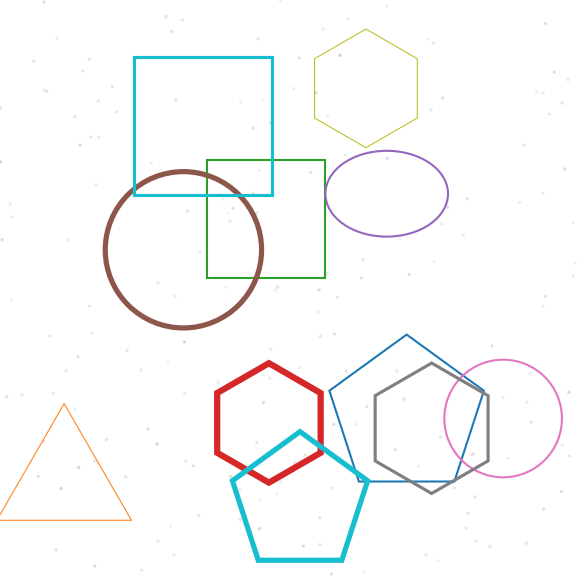[{"shape": "pentagon", "thickness": 1, "radius": 0.7, "center": [0.704, 0.279]}, {"shape": "triangle", "thickness": 0.5, "radius": 0.67, "center": [0.111, 0.166]}, {"shape": "square", "thickness": 1, "radius": 0.51, "center": [0.461, 0.619]}, {"shape": "hexagon", "thickness": 3, "radius": 0.52, "center": [0.466, 0.267]}, {"shape": "oval", "thickness": 1, "radius": 0.53, "center": [0.67, 0.664]}, {"shape": "circle", "thickness": 2.5, "radius": 0.68, "center": [0.318, 0.567]}, {"shape": "circle", "thickness": 1, "radius": 0.51, "center": [0.871, 0.274]}, {"shape": "hexagon", "thickness": 1.5, "radius": 0.56, "center": [0.747, 0.258]}, {"shape": "hexagon", "thickness": 0.5, "radius": 0.51, "center": [0.634, 0.846]}, {"shape": "pentagon", "thickness": 2.5, "radius": 0.62, "center": [0.52, 0.129]}, {"shape": "square", "thickness": 1.5, "radius": 0.6, "center": [0.351, 0.78]}]